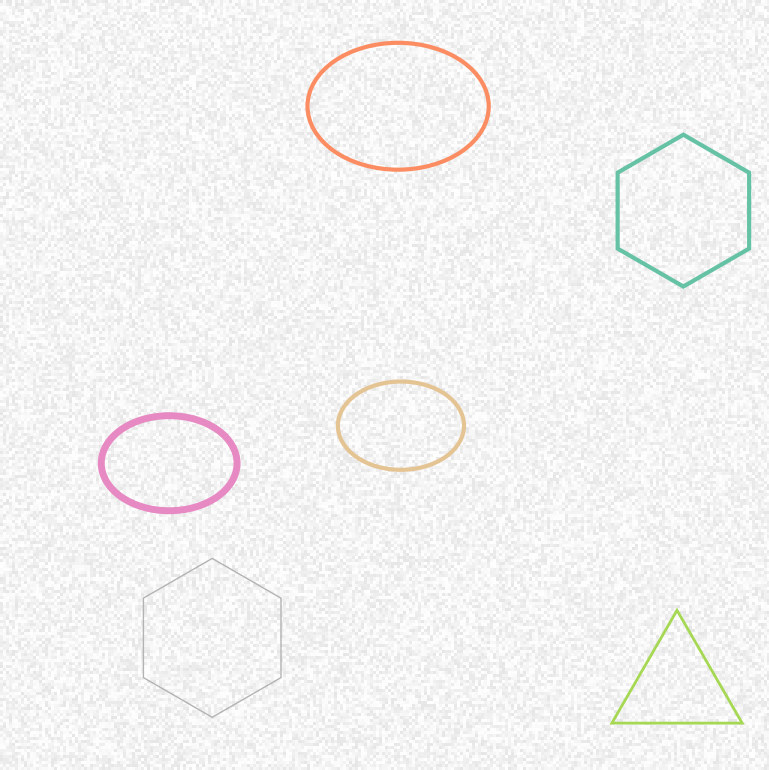[{"shape": "hexagon", "thickness": 1.5, "radius": 0.49, "center": [0.888, 0.726]}, {"shape": "oval", "thickness": 1.5, "radius": 0.59, "center": [0.517, 0.862]}, {"shape": "oval", "thickness": 2.5, "radius": 0.44, "center": [0.22, 0.398]}, {"shape": "triangle", "thickness": 1, "radius": 0.49, "center": [0.879, 0.11]}, {"shape": "oval", "thickness": 1.5, "radius": 0.41, "center": [0.521, 0.447]}, {"shape": "hexagon", "thickness": 0.5, "radius": 0.52, "center": [0.276, 0.172]}]